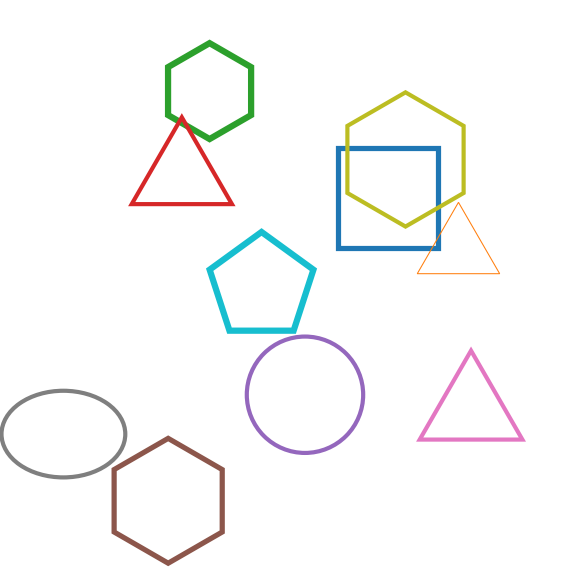[{"shape": "square", "thickness": 2.5, "radius": 0.43, "center": [0.672, 0.656]}, {"shape": "triangle", "thickness": 0.5, "radius": 0.41, "center": [0.794, 0.566]}, {"shape": "hexagon", "thickness": 3, "radius": 0.42, "center": [0.363, 0.841]}, {"shape": "triangle", "thickness": 2, "radius": 0.5, "center": [0.315, 0.696]}, {"shape": "circle", "thickness": 2, "radius": 0.5, "center": [0.528, 0.316]}, {"shape": "hexagon", "thickness": 2.5, "radius": 0.54, "center": [0.291, 0.132]}, {"shape": "triangle", "thickness": 2, "radius": 0.51, "center": [0.816, 0.289]}, {"shape": "oval", "thickness": 2, "radius": 0.54, "center": [0.11, 0.247]}, {"shape": "hexagon", "thickness": 2, "radius": 0.58, "center": [0.702, 0.723]}, {"shape": "pentagon", "thickness": 3, "radius": 0.47, "center": [0.453, 0.503]}]